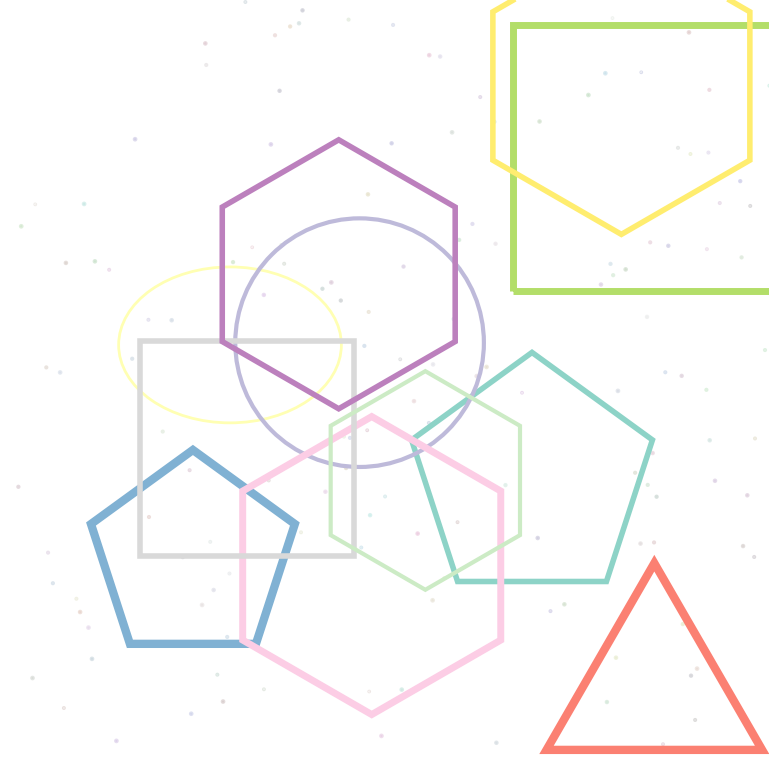[{"shape": "pentagon", "thickness": 2, "radius": 0.82, "center": [0.691, 0.378]}, {"shape": "oval", "thickness": 1, "radius": 0.72, "center": [0.299, 0.552]}, {"shape": "circle", "thickness": 1.5, "radius": 0.81, "center": [0.467, 0.555]}, {"shape": "triangle", "thickness": 3, "radius": 0.81, "center": [0.85, 0.107]}, {"shape": "pentagon", "thickness": 3, "radius": 0.7, "center": [0.251, 0.276]}, {"shape": "square", "thickness": 2.5, "radius": 0.86, "center": [0.839, 0.795]}, {"shape": "hexagon", "thickness": 2.5, "radius": 0.97, "center": [0.483, 0.266]}, {"shape": "square", "thickness": 2, "radius": 0.7, "center": [0.321, 0.418]}, {"shape": "hexagon", "thickness": 2, "radius": 0.87, "center": [0.44, 0.644]}, {"shape": "hexagon", "thickness": 1.5, "radius": 0.71, "center": [0.552, 0.376]}, {"shape": "hexagon", "thickness": 2, "radius": 0.96, "center": [0.807, 0.888]}]